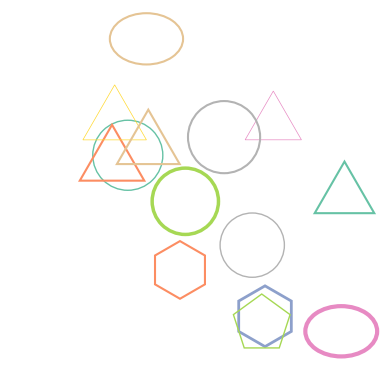[{"shape": "circle", "thickness": 1, "radius": 0.45, "center": [0.332, 0.597]}, {"shape": "triangle", "thickness": 1.5, "radius": 0.45, "center": [0.895, 0.491]}, {"shape": "hexagon", "thickness": 1.5, "radius": 0.37, "center": [0.467, 0.299]}, {"shape": "triangle", "thickness": 1.5, "radius": 0.48, "center": [0.291, 0.579]}, {"shape": "hexagon", "thickness": 2, "radius": 0.39, "center": [0.688, 0.179]}, {"shape": "triangle", "thickness": 0.5, "radius": 0.42, "center": [0.71, 0.679]}, {"shape": "oval", "thickness": 3, "radius": 0.47, "center": [0.886, 0.14]}, {"shape": "pentagon", "thickness": 1, "radius": 0.39, "center": [0.68, 0.159]}, {"shape": "circle", "thickness": 2.5, "radius": 0.43, "center": [0.481, 0.477]}, {"shape": "triangle", "thickness": 0.5, "radius": 0.48, "center": [0.298, 0.684]}, {"shape": "oval", "thickness": 1.5, "radius": 0.48, "center": [0.38, 0.899]}, {"shape": "triangle", "thickness": 1.5, "radius": 0.47, "center": [0.385, 0.621]}, {"shape": "circle", "thickness": 1, "radius": 0.42, "center": [0.655, 0.363]}, {"shape": "circle", "thickness": 1.5, "radius": 0.47, "center": [0.582, 0.644]}]